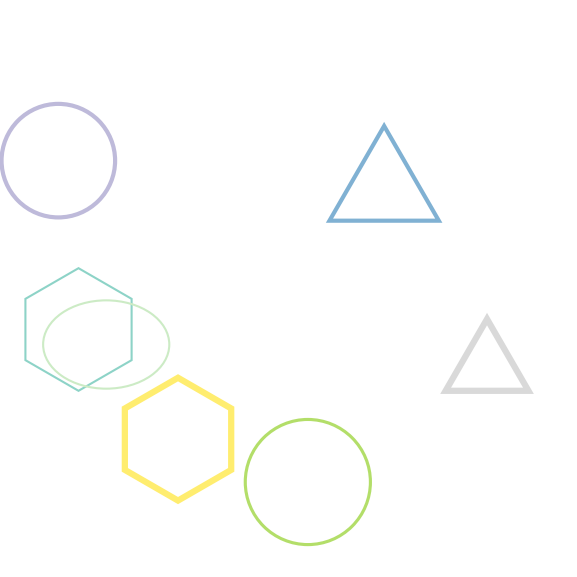[{"shape": "hexagon", "thickness": 1, "radius": 0.53, "center": [0.136, 0.429]}, {"shape": "circle", "thickness": 2, "radius": 0.49, "center": [0.101, 0.721]}, {"shape": "triangle", "thickness": 2, "radius": 0.55, "center": [0.665, 0.672]}, {"shape": "circle", "thickness": 1.5, "radius": 0.54, "center": [0.533, 0.164]}, {"shape": "triangle", "thickness": 3, "radius": 0.41, "center": [0.843, 0.364]}, {"shape": "oval", "thickness": 1, "radius": 0.55, "center": [0.184, 0.403]}, {"shape": "hexagon", "thickness": 3, "radius": 0.53, "center": [0.308, 0.239]}]